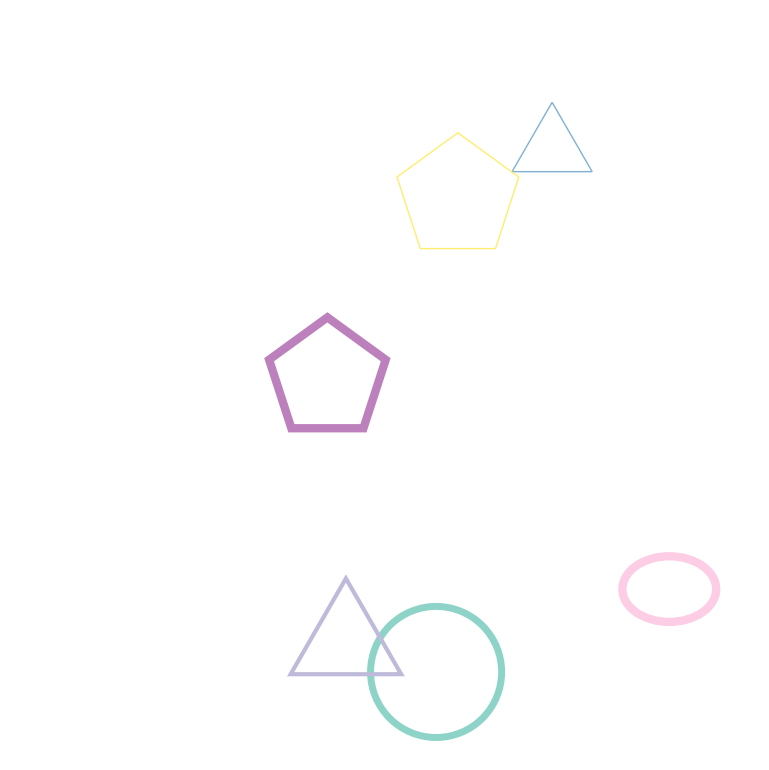[{"shape": "circle", "thickness": 2.5, "radius": 0.43, "center": [0.566, 0.127]}, {"shape": "triangle", "thickness": 1.5, "radius": 0.41, "center": [0.449, 0.166]}, {"shape": "triangle", "thickness": 0.5, "radius": 0.3, "center": [0.717, 0.807]}, {"shape": "oval", "thickness": 3, "radius": 0.3, "center": [0.869, 0.235]}, {"shape": "pentagon", "thickness": 3, "radius": 0.4, "center": [0.425, 0.508]}, {"shape": "pentagon", "thickness": 0.5, "radius": 0.42, "center": [0.595, 0.744]}]